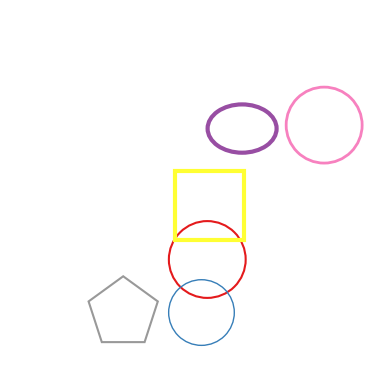[{"shape": "circle", "thickness": 1.5, "radius": 0.5, "center": [0.538, 0.326]}, {"shape": "circle", "thickness": 1, "radius": 0.43, "center": [0.523, 0.188]}, {"shape": "oval", "thickness": 3, "radius": 0.45, "center": [0.629, 0.666]}, {"shape": "square", "thickness": 3, "radius": 0.45, "center": [0.544, 0.467]}, {"shape": "circle", "thickness": 2, "radius": 0.49, "center": [0.842, 0.675]}, {"shape": "pentagon", "thickness": 1.5, "radius": 0.47, "center": [0.32, 0.188]}]